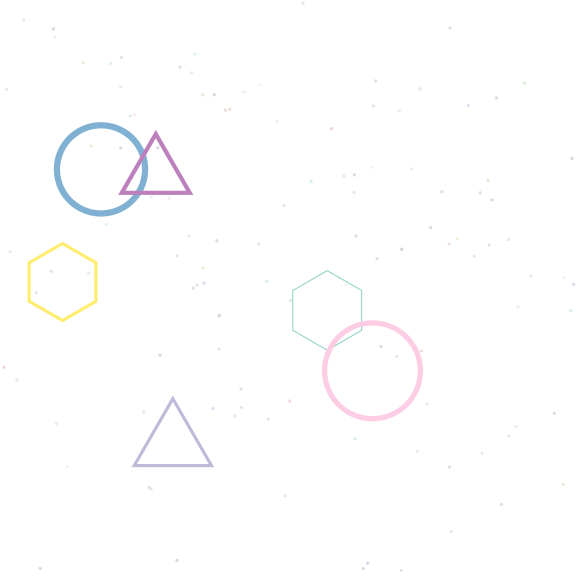[{"shape": "hexagon", "thickness": 0.5, "radius": 0.34, "center": [0.567, 0.462]}, {"shape": "triangle", "thickness": 1.5, "radius": 0.39, "center": [0.299, 0.232]}, {"shape": "circle", "thickness": 3, "radius": 0.38, "center": [0.175, 0.706]}, {"shape": "circle", "thickness": 2.5, "radius": 0.41, "center": [0.645, 0.357]}, {"shape": "triangle", "thickness": 2, "radius": 0.34, "center": [0.27, 0.699]}, {"shape": "hexagon", "thickness": 1.5, "radius": 0.33, "center": [0.108, 0.511]}]